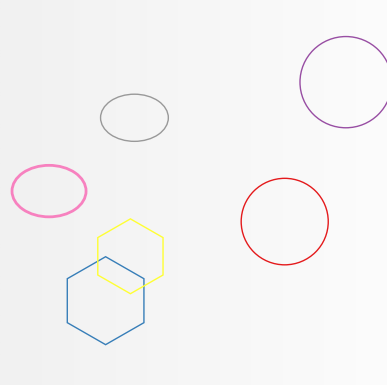[{"shape": "circle", "thickness": 1, "radius": 0.56, "center": [0.735, 0.424]}, {"shape": "hexagon", "thickness": 1, "radius": 0.57, "center": [0.273, 0.219]}, {"shape": "circle", "thickness": 1, "radius": 0.59, "center": [0.893, 0.787]}, {"shape": "hexagon", "thickness": 1, "radius": 0.49, "center": [0.337, 0.334]}, {"shape": "oval", "thickness": 2, "radius": 0.48, "center": [0.127, 0.504]}, {"shape": "oval", "thickness": 1, "radius": 0.44, "center": [0.347, 0.694]}]